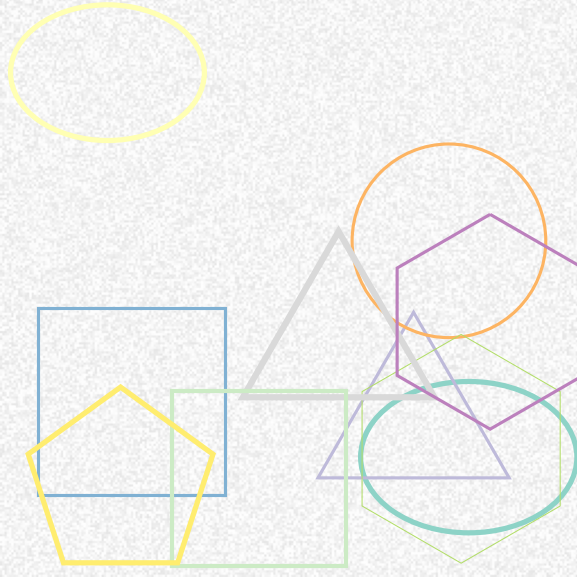[{"shape": "oval", "thickness": 2.5, "radius": 0.94, "center": [0.812, 0.208]}, {"shape": "oval", "thickness": 2.5, "radius": 0.84, "center": [0.186, 0.873]}, {"shape": "triangle", "thickness": 1.5, "radius": 0.96, "center": [0.716, 0.267]}, {"shape": "square", "thickness": 1.5, "radius": 0.81, "center": [0.228, 0.304]}, {"shape": "circle", "thickness": 1.5, "radius": 0.84, "center": [0.777, 0.582]}, {"shape": "hexagon", "thickness": 0.5, "radius": 0.99, "center": [0.798, 0.222]}, {"shape": "triangle", "thickness": 3, "radius": 0.96, "center": [0.586, 0.407]}, {"shape": "hexagon", "thickness": 1.5, "radius": 0.93, "center": [0.849, 0.442]}, {"shape": "square", "thickness": 2, "radius": 0.75, "center": [0.448, 0.171]}, {"shape": "pentagon", "thickness": 2.5, "radius": 0.84, "center": [0.209, 0.161]}]